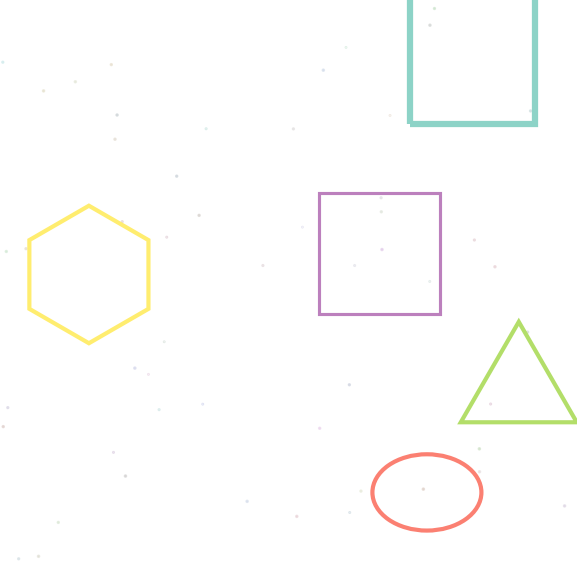[{"shape": "square", "thickness": 3, "radius": 0.54, "center": [0.819, 0.893]}, {"shape": "oval", "thickness": 2, "radius": 0.47, "center": [0.739, 0.146]}, {"shape": "triangle", "thickness": 2, "radius": 0.58, "center": [0.898, 0.326]}, {"shape": "square", "thickness": 1.5, "radius": 0.52, "center": [0.656, 0.56]}, {"shape": "hexagon", "thickness": 2, "radius": 0.6, "center": [0.154, 0.524]}]